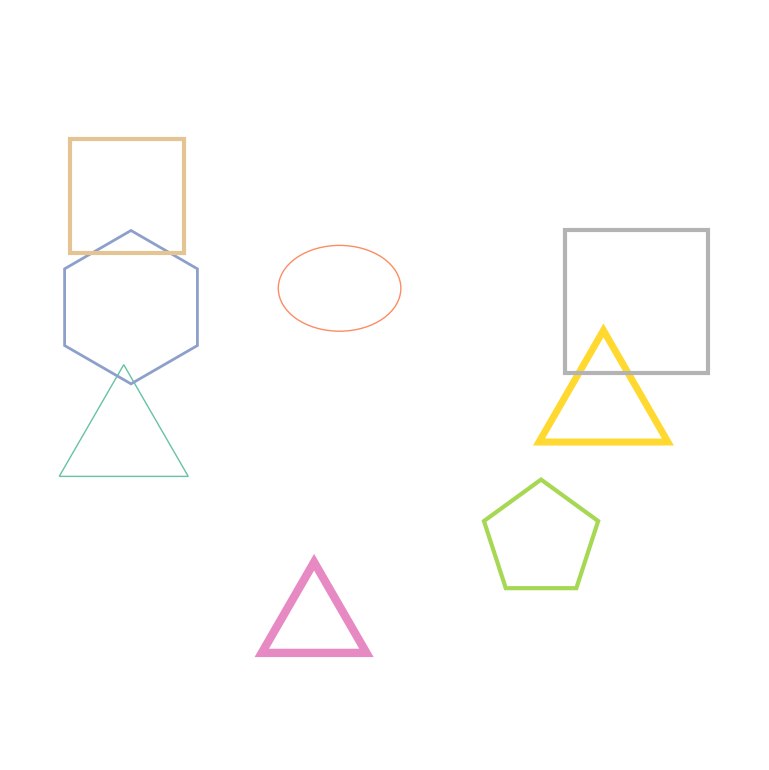[{"shape": "triangle", "thickness": 0.5, "radius": 0.48, "center": [0.161, 0.43]}, {"shape": "oval", "thickness": 0.5, "radius": 0.4, "center": [0.441, 0.626]}, {"shape": "hexagon", "thickness": 1, "radius": 0.5, "center": [0.17, 0.601]}, {"shape": "triangle", "thickness": 3, "radius": 0.39, "center": [0.408, 0.191]}, {"shape": "pentagon", "thickness": 1.5, "radius": 0.39, "center": [0.703, 0.299]}, {"shape": "triangle", "thickness": 2.5, "radius": 0.48, "center": [0.784, 0.474]}, {"shape": "square", "thickness": 1.5, "radius": 0.37, "center": [0.165, 0.745]}, {"shape": "square", "thickness": 1.5, "radius": 0.46, "center": [0.826, 0.608]}]